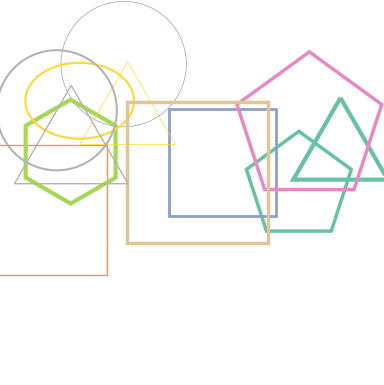[{"shape": "pentagon", "thickness": 2.5, "radius": 0.72, "center": [0.776, 0.516]}, {"shape": "triangle", "thickness": 3, "radius": 0.71, "center": [0.884, 0.604]}, {"shape": "square", "thickness": 1, "radius": 0.84, "center": [0.11, 0.454]}, {"shape": "circle", "thickness": 0.5, "radius": 0.81, "center": [0.321, 0.833]}, {"shape": "square", "thickness": 2, "radius": 0.7, "center": [0.578, 0.578]}, {"shape": "pentagon", "thickness": 2.5, "radius": 0.99, "center": [0.804, 0.668]}, {"shape": "hexagon", "thickness": 3, "radius": 0.67, "center": [0.183, 0.606]}, {"shape": "oval", "thickness": 1.5, "radius": 0.71, "center": [0.207, 0.738]}, {"shape": "triangle", "thickness": 0.5, "radius": 0.72, "center": [0.331, 0.697]}, {"shape": "square", "thickness": 2.5, "radius": 0.92, "center": [0.513, 0.553]}, {"shape": "circle", "thickness": 1.5, "radius": 0.78, "center": [0.147, 0.714]}, {"shape": "triangle", "thickness": 1, "radius": 0.85, "center": [0.185, 0.608]}]